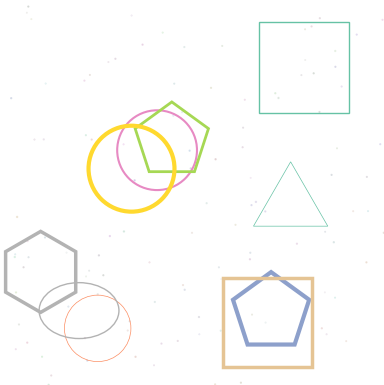[{"shape": "square", "thickness": 1, "radius": 0.59, "center": [0.789, 0.825]}, {"shape": "triangle", "thickness": 0.5, "radius": 0.56, "center": [0.755, 0.468]}, {"shape": "circle", "thickness": 0.5, "radius": 0.43, "center": [0.254, 0.147]}, {"shape": "pentagon", "thickness": 3, "radius": 0.52, "center": [0.704, 0.189]}, {"shape": "circle", "thickness": 1.5, "radius": 0.52, "center": [0.408, 0.61]}, {"shape": "pentagon", "thickness": 2, "radius": 0.5, "center": [0.446, 0.635]}, {"shape": "circle", "thickness": 3, "radius": 0.56, "center": [0.342, 0.562]}, {"shape": "square", "thickness": 2.5, "radius": 0.58, "center": [0.694, 0.163]}, {"shape": "hexagon", "thickness": 2.5, "radius": 0.53, "center": [0.106, 0.294]}, {"shape": "oval", "thickness": 1, "radius": 0.52, "center": [0.205, 0.193]}]